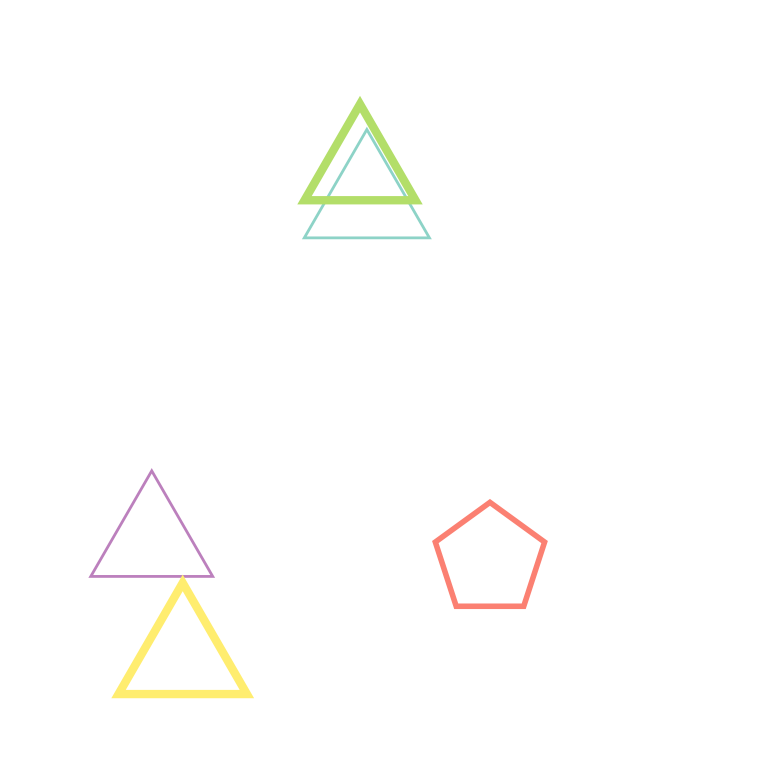[{"shape": "triangle", "thickness": 1, "radius": 0.47, "center": [0.476, 0.738]}, {"shape": "pentagon", "thickness": 2, "radius": 0.37, "center": [0.636, 0.273]}, {"shape": "triangle", "thickness": 3, "radius": 0.42, "center": [0.468, 0.782]}, {"shape": "triangle", "thickness": 1, "radius": 0.46, "center": [0.197, 0.297]}, {"shape": "triangle", "thickness": 3, "radius": 0.48, "center": [0.237, 0.147]}]